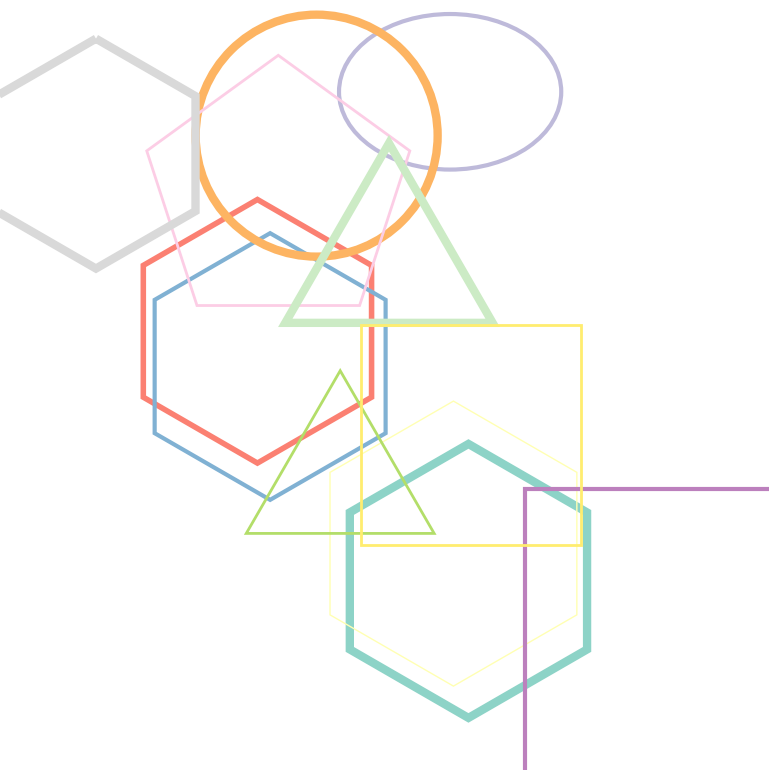[{"shape": "hexagon", "thickness": 3, "radius": 0.89, "center": [0.608, 0.246]}, {"shape": "hexagon", "thickness": 0.5, "radius": 0.93, "center": [0.589, 0.294]}, {"shape": "oval", "thickness": 1.5, "radius": 0.72, "center": [0.585, 0.881]}, {"shape": "hexagon", "thickness": 2, "radius": 0.86, "center": [0.334, 0.57]}, {"shape": "hexagon", "thickness": 1.5, "radius": 0.87, "center": [0.351, 0.524]}, {"shape": "circle", "thickness": 3, "radius": 0.79, "center": [0.411, 0.824]}, {"shape": "triangle", "thickness": 1, "radius": 0.7, "center": [0.442, 0.378]}, {"shape": "pentagon", "thickness": 1, "radius": 0.9, "center": [0.361, 0.749]}, {"shape": "hexagon", "thickness": 3, "radius": 0.75, "center": [0.125, 0.801]}, {"shape": "square", "thickness": 1.5, "radius": 0.99, "center": [0.88, 0.166]}, {"shape": "triangle", "thickness": 3, "radius": 0.78, "center": [0.505, 0.658]}, {"shape": "square", "thickness": 1, "radius": 0.72, "center": [0.611, 0.435]}]